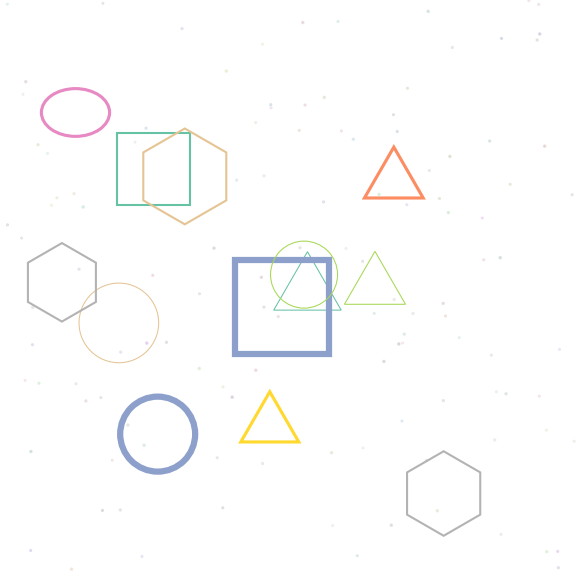[{"shape": "square", "thickness": 1, "radius": 0.31, "center": [0.266, 0.707]}, {"shape": "triangle", "thickness": 0.5, "radius": 0.34, "center": [0.532, 0.496]}, {"shape": "triangle", "thickness": 1.5, "radius": 0.29, "center": [0.682, 0.686]}, {"shape": "circle", "thickness": 3, "radius": 0.32, "center": [0.273, 0.247]}, {"shape": "square", "thickness": 3, "radius": 0.41, "center": [0.488, 0.467]}, {"shape": "oval", "thickness": 1.5, "radius": 0.3, "center": [0.131, 0.804]}, {"shape": "triangle", "thickness": 0.5, "radius": 0.31, "center": [0.649, 0.503]}, {"shape": "circle", "thickness": 0.5, "radius": 0.29, "center": [0.527, 0.524]}, {"shape": "triangle", "thickness": 1.5, "radius": 0.29, "center": [0.467, 0.263]}, {"shape": "hexagon", "thickness": 1, "radius": 0.41, "center": [0.32, 0.694]}, {"shape": "circle", "thickness": 0.5, "radius": 0.34, "center": [0.206, 0.44]}, {"shape": "hexagon", "thickness": 1, "radius": 0.34, "center": [0.107, 0.51]}, {"shape": "hexagon", "thickness": 1, "radius": 0.37, "center": [0.768, 0.145]}]